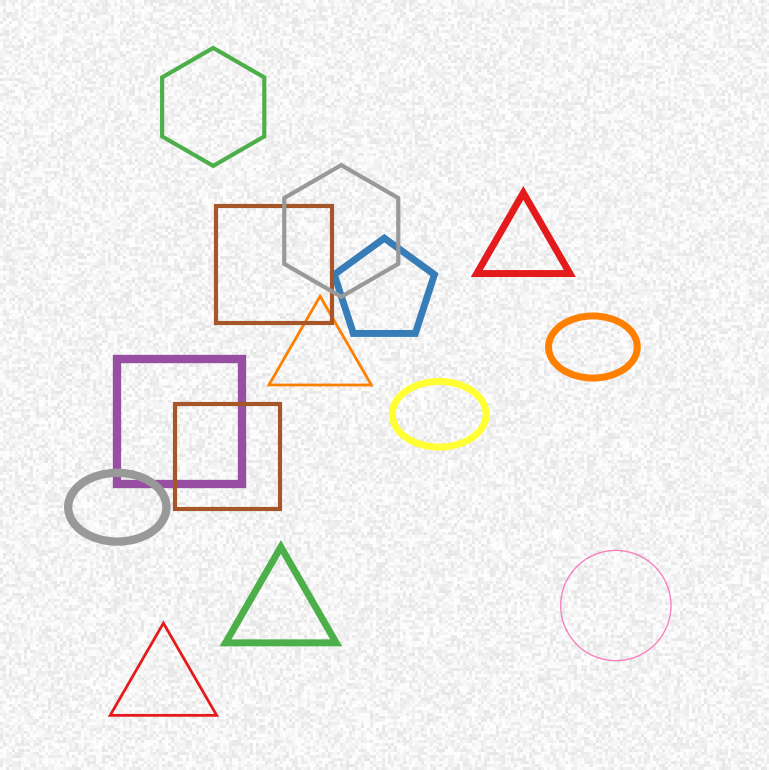[{"shape": "triangle", "thickness": 2.5, "radius": 0.35, "center": [0.68, 0.68]}, {"shape": "triangle", "thickness": 1, "radius": 0.4, "center": [0.212, 0.111]}, {"shape": "pentagon", "thickness": 2.5, "radius": 0.34, "center": [0.499, 0.622]}, {"shape": "hexagon", "thickness": 1.5, "radius": 0.38, "center": [0.277, 0.861]}, {"shape": "triangle", "thickness": 2.5, "radius": 0.41, "center": [0.365, 0.207]}, {"shape": "square", "thickness": 3, "radius": 0.4, "center": [0.233, 0.453]}, {"shape": "triangle", "thickness": 1, "radius": 0.38, "center": [0.416, 0.538]}, {"shape": "oval", "thickness": 2.5, "radius": 0.29, "center": [0.77, 0.549]}, {"shape": "oval", "thickness": 2.5, "radius": 0.3, "center": [0.57, 0.462]}, {"shape": "square", "thickness": 1.5, "radius": 0.34, "center": [0.296, 0.407]}, {"shape": "square", "thickness": 1.5, "radius": 0.38, "center": [0.356, 0.657]}, {"shape": "circle", "thickness": 0.5, "radius": 0.36, "center": [0.8, 0.214]}, {"shape": "hexagon", "thickness": 1.5, "radius": 0.43, "center": [0.443, 0.7]}, {"shape": "oval", "thickness": 3, "radius": 0.32, "center": [0.152, 0.341]}]